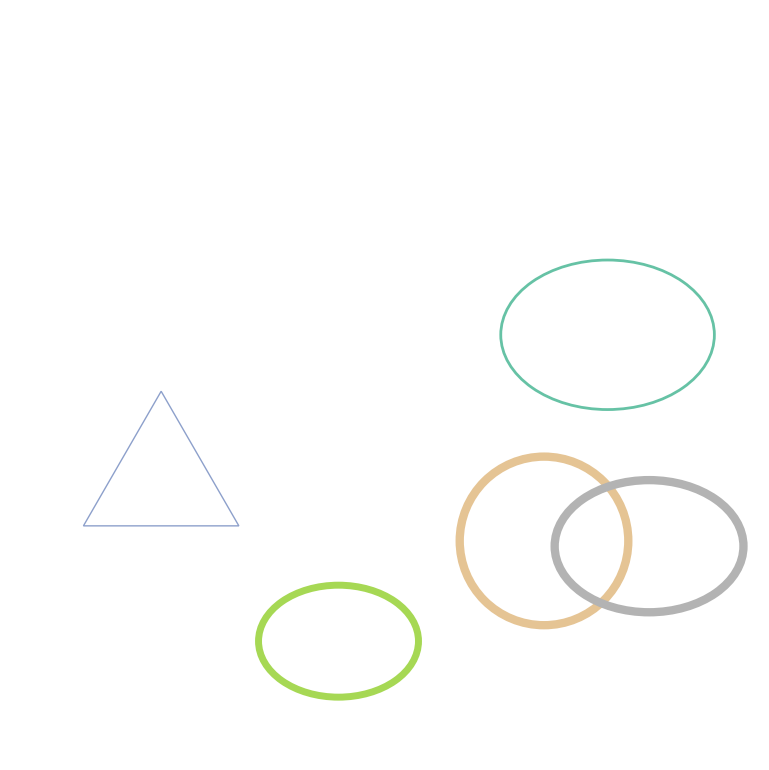[{"shape": "oval", "thickness": 1, "radius": 0.69, "center": [0.789, 0.565]}, {"shape": "triangle", "thickness": 0.5, "radius": 0.58, "center": [0.209, 0.375]}, {"shape": "oval", "thickness": 2.5, "radius": 0.52, "center": [0.44, 0.167]}, {"shape": "circle", "thickness": 3, "radius": 0.55, "center": [0.707, 0.298]}, {"shape": "oval", "thickness": 3, "radius": 0.61, "center": [0.843, 0.291]}]